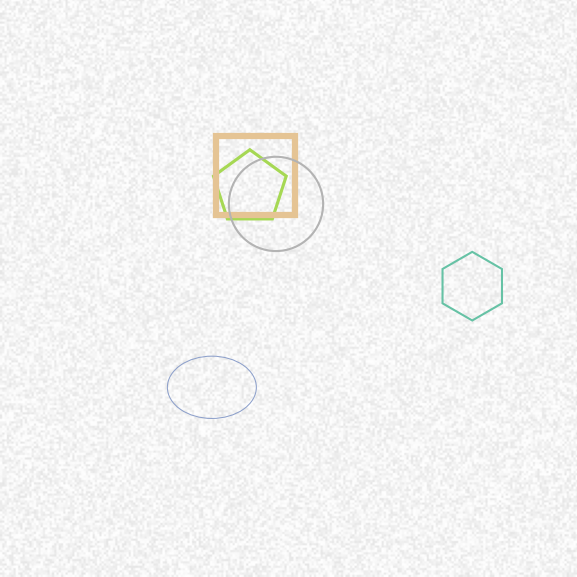[{"shape": "hexagon", "thickness": 1, "radius": 0.3, "center": [0.818, 0.504]}, {"shape": "oval", "thickness": 0.5, "radius": 0.39, "center": [0.367, 0.328]}, {"shape": "pentagon", "thickness": 1.5, "radius": 0.33, "center": [0.433, 0.674]}, {"shape": "square", "thickness": 3, "radius": 0.34, "center": [0.442, 0.696]}, {"shape": "circle", "thickness": 1, "radius": 0.41, "center": [0.478, 0.646]}]